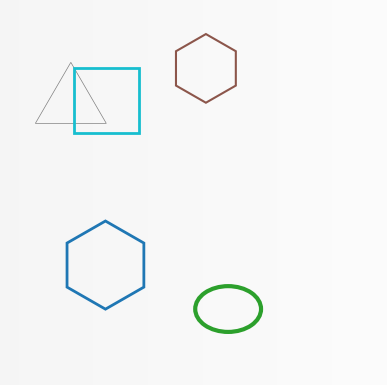[{"shape": "hexagon", "thickness": 2, "radius": 0.57, "center": [0.272, 0.311]}, {"shape": "oval", "thickness": 3, "radius": 0.42, "center": [0.589, 0.197]}, {"shape": "hexagon", "thickness": 1.5, "radius": 0.45, "center": [0.531, 0.822]}, {"shape": "triangle", "thickness": 0.5, "radius": 0.53, "center": [0.183, 0.732]}, {"shape": "square", "thickness": 2, "radius": 0.43, "center": [0.275, 0.739]}]